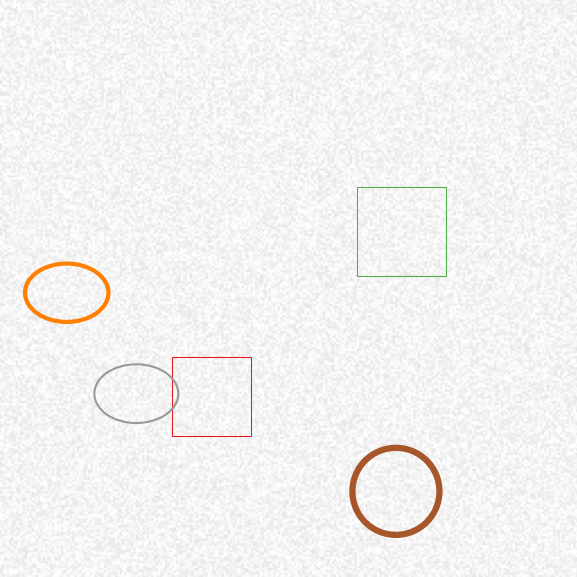[{"shape": "square", "thickness": 0.5, "radius": 0.34, "center": [0.366, 0.313]}, {"shape": "square", "thickness": 0.5, "radius": 0.38, "center": [0.695, 0.598]}, {"shape": "oval", "thickness": 2, "radius": 0.36, "center": [0.116, 0.492]}, {"shape": "circle", "thickness": 3, "radius": 0.38, "center": [0.686, 0.148]}, {"shape": "oval", "thickness": 1, "radius": 0.36, "center": [0.236, 0.317]}]